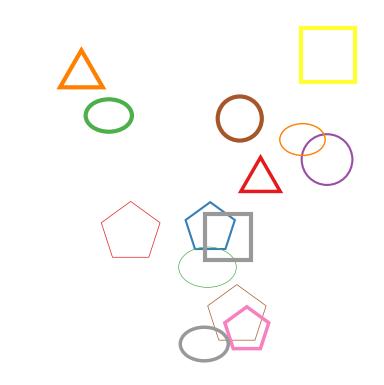[{"shape": "pentagon", "thickness": 0.5, "radius": 0.4, "center": [0.339, 0.397]}, {"shape": "triangle", "thickness": 2.5, "radius": 0.3, "center": [0.677, 0.532]}, {"shape": "pentagon", "thickness": 1.5, "radius": 0.34, "center": [0.546, 0.408]}, {"shape": "oval", "thickness": 0.5, "radius": 0.37, "center": [0.539, 0.306]}, {"shape": "oval", "thickness": 3, "radius": 0.3, "center": [0.283, 0.7]}, {"shape": "circle", "thickness": 1.5, "radius": 0.33, "center": [0.849, 0.586]}, {"shape": "triangle", "thickness": 3, "radius": 0.32, "center": [0.211, 0.805]}, {"shape": "oval", "thickness": 1, "radius": 0.29, "center": [0.786, 0.638]}, {"shape": "square", "thickness": 3, "radius": 0.35, "center": [0.851, 0.857]}, {"shape": "pentagon", "thickness": 0.5, "radius": 0.4, "center": [0.615, 0.181]}, {"shape": "circle", "thickness": 3, "radius": 0.29, "center": [0.623, 0.692]}, {"shape": "pentagon", "thickness": 2.5, "radius": 0.3, "center": [0.641, 0.143]}, {"shape": "square", "thickness": 3, "radius": 0.3, "center": [0.593, 0.384]}, {"shape": "oval", "thickness": 2.5, "radius": 0.31, "center": [0.531, 0.106]}]